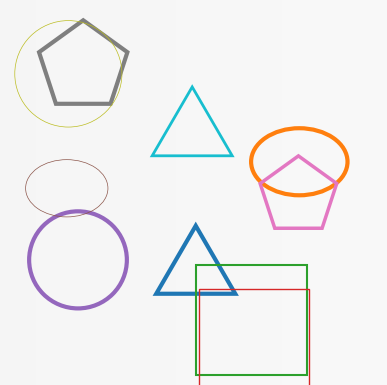[{"shape": "triangle", "thickness": 3, "radius": 0.59, "center": [0.505, 0.296]}, {"shape": "oval", "thickness": 3, "radius": 0.62, "center": [0.772, 0.58]}, {"shape": "square", "thickness": 1.5, "radius": 0.72, "center": [0.649, 0.169]}, {"shape": "square", "thickness": 1, "radius": 0.71, "center": [0.656, 0.108]}, {"shape": "circle", "thickness": 3, "radius": 0.63, "center": [0.201, 0.325]}, {"shape": "oval", "thickness": 0.5, "radius": 0.53, "center": [0.172, 0.511]}, {"shape": "pentagon", "thickness": 2.5, "radius": 0.52, "center": [0.77, 0.491]}, {"shape": "pentagon", "thickness": 3, "radius": 0.6, "center": [0.215, 0.827]}, {"shape": "circle", "thickness": 0.5, "radius": 0.69, "center": [0.176, 0.808]}, {"shape": "triangle", "thickness": 2, "radius": 0.6, "center": [0.496, 0.655]}]